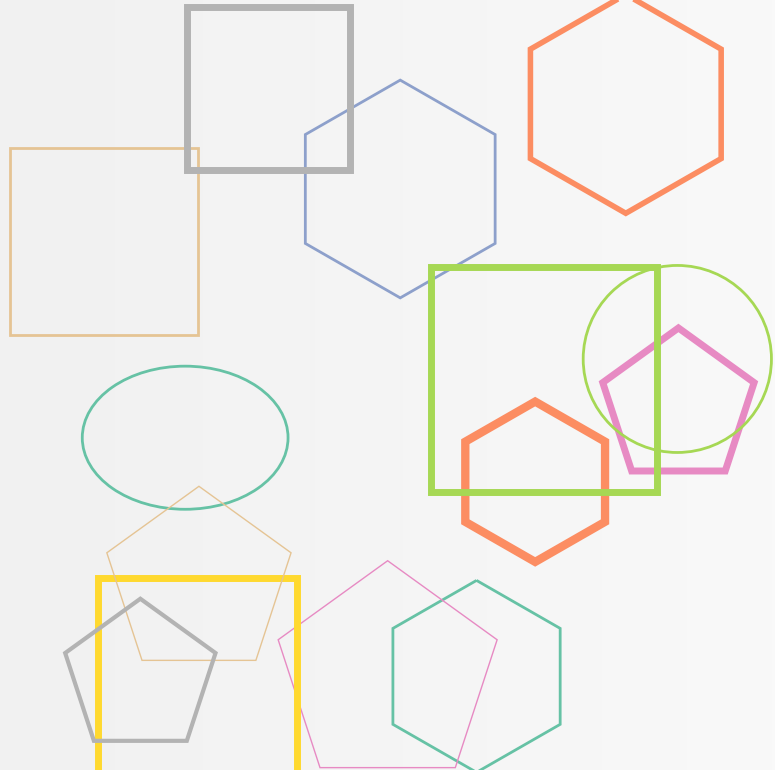[{"shape": "hexagon", "thickness": 1, "radius": 0.62, "center": [0.615, 0.122]}, {"shape": "oval", "thickness": 1, "radius": 0.66, "center": [0.239, 0.432]}, {"shape": "hexagon", "thickness": 3, "radius": 0.52, "center": [0.691, 0.374]}, {"shape": "hexagon", "thickness": 2, "radius": 0.71, "center": [0.807, 0.865]}, {"shape": "hexagon", "thickness": 1, "radius": 0.71, "center": [0.516, 0.755]}, {"shape": "pentagon", "thickness": 2.5, "radius": 0.51, "center": [0.875, 0.471]}, {"shape": "pentagon", "thickness": 0.5, "radius": 0.74, "center": [0.5, 0.123]}, {"shape": "circle", "thickness": 1, "radius": 0.61, "center": [0.874, 0.534]}, {"shape": "square", "thickness": 2.5, "radius": 0.73, "center": [0.702, 0.507]}, {"shape": "square", "thickness": 2.5, "radius": 0.64, "center": [0.255, 0.122]}, {"shape": "pentagon", "thickness": 0.5, "radius": 0.62, "center": [0.257, 0.243]}, {"shape": "square", "thickness": 1, "radius": 0.61, "center": [0.134, 0.687]}, {"shape": "square", "thickness": 2.5, "radius": 0.53, "center": [0.347, 0.885]}, {"shape": "pentagon", "thickness": 1.5, "radius": 0.51, "center": [0.181, 0.12]}]